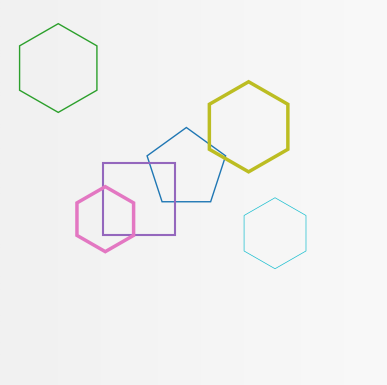[{"shape": "pentagon", "thickness": 1, "radius": 0.53, "center": [0.481, 0.562]}, {"shape": "hexagon", "thickness": 1, "radius": 0.58, "center": [0.15, 0.823]}, {"shape": "square", "thickness": 1.5, "radius": 0.47, "center": [0.359, 0.483]}, {"shape": "hexagon", "thickness": 2.5, "radius": 0.42, "center": [0.272, 0.431]}, {"shape": "hexagon", "thickness": 2.5, "radius": 0.58, "center": [0.642, 0.671]}, {"shape": "hexagon", "thickness": 0.5, "radius": 0.46, "center": [0.71, 0.394]}]